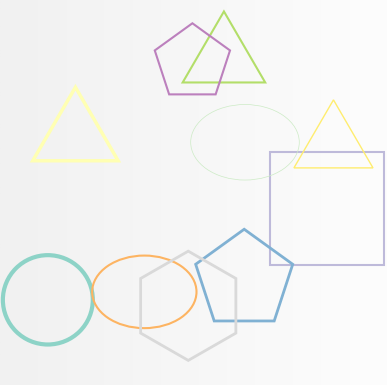[{"shape": "circle", "thickness": 3, "radius": 0.58, "center": [0.123, 0.221]}, {"shape": "triangle", "thickness": 2.5, "radius": 0.64, "center": [0.195, 0.646]}, {"shape": "square", "thickness": 1.5, "radius": 0.73, "center": [0.843, 0.457]}, {"shape": "pentagon", "thickness": 2, "radius": 0.66, "center": [0.63, 0.273]}, {"shape": "oval", "thickness": 1.5, "radius": 0.67, "center": [0.372, 0.242]}, {"shape": "triangle", "thickness": 1.5, "radius": 0.61, "center": [0.578, 0.847]}, {"shape": "hexagon", "thickness": 2, "radius": 0.71, "center": [0.486, 0.206]}, {"shape": "pentagon", "thickness": 1.5, "radius": 0.51, "center": [0.496, 0.837]}, {"shape": "oval", "thickness": 0.5, "radius": 0.7, "center": [0.632, 0.63]}, {"shape": "triangle", "thickness": 1, "radius": 0.59, "center": [0.861, 0.623]}]